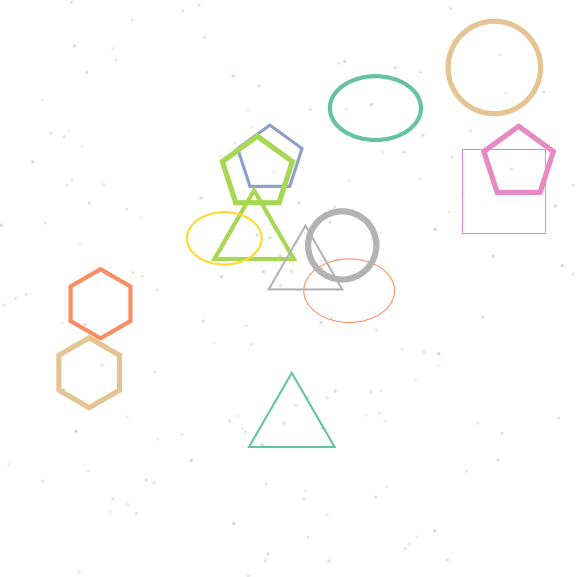[{"shape": "oval", "thickness": 2, "radius": 0.39, "center": [0.65, 0.812]}, {"shape": "triangle", "thickness": 1, "radius": 0.43, "center": [0.505, 0.268]}, {"shape": "oval", "thickness": 0.5, "radius": 0.39, "center": [0.605, 0.496]}, {"shape": "hexagon", "thickness": 2, "radius": 0.3, "center": [0.174, 0.473]}, {"shape": "pentagon", "thickness": 1.5, "radius": 0.29, "center": [0.467, 0.724]}, {"shape": "square", "thickness": 0.5, "radius": 0.36, "center": [0.872, 0.669]}, {"shape": "pentagon", "thickness": 2.5, "radius": 0.32, "center": [0.898, 0.717]}, {"shape": "pentagon", "thickness": 2.5, "radius": 0.32, "center": [0.446, 0.7]}, {"shape": "triangle", "thickness": 2, "radius": 0.4, "center": [0.44, 0.59]}, {"shape": "oval", "thickness": 1, "radius": 0.32, "center": [0.388, 0.586]}, {"shape": "hexagon", "thickness": 2.5, "radius": 0.3, "center": [0.154, 0.354]}, {"shape": "circle", "thickness": 2.5, "radius": 0.4, "center": [0.856, 0.882]}, {"shape": "triangle", "thickness": 1, "radius": 0.37, "center": [0.529, 0.535]}, {"shape": "circle", "thickness": 3, "radius": 0.3, "center": [0.593, 0.574]}]